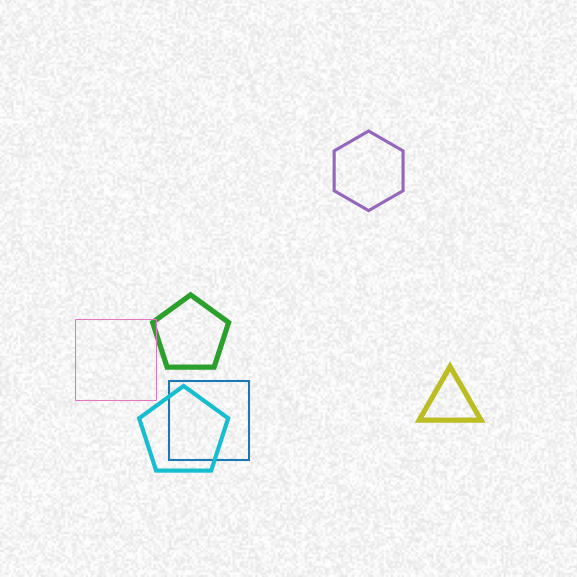[{"shape": "square", "thickness": 1, "radius": 0.34, "center": [0.362, 0.272]}, {"shape": "pentagon", "thickness": 2.5, "radius": 0.35, "center": [0.33, 0.419]}, {"shape": "hexagon", "thickness": 1.5, "radius": 0.34, "center": [0.638, 0.703]}, {"shape": "square", "thickness": 0.5, "radius": 0.35, "center": [0.2, 0.377]}, {"shape": "triangle", "thickness": 2.5, "radius": 0.31, "center": [0.779, 0.303]}, {"shape": "pentagon", "thickness": 2, "radius": 0.41, "center": [0.318, 0.25]}]